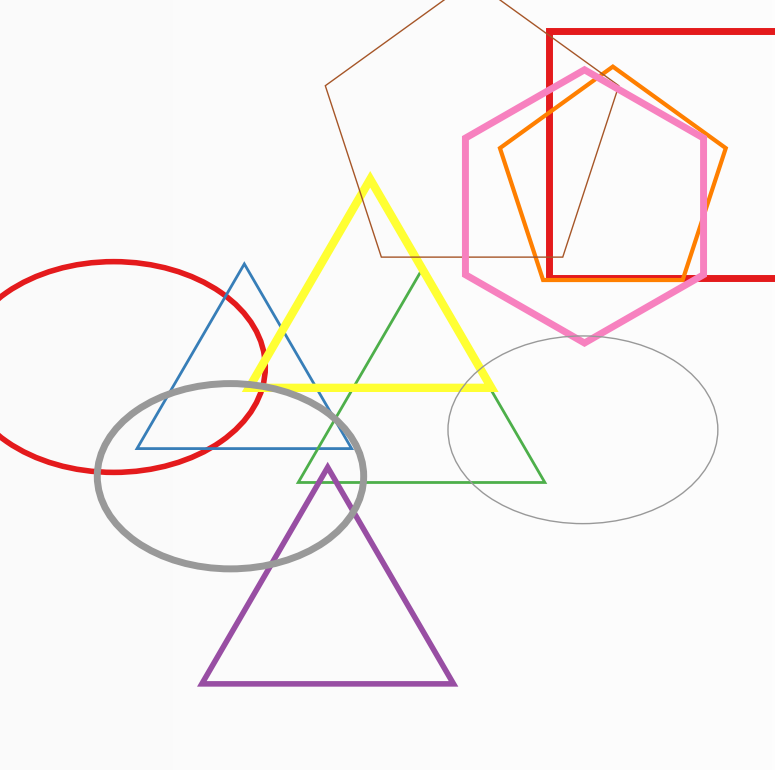[{"shape": "square", "thickness": 2.5, "radius": 0.8, "center": [0.869, 0.8]}, {"shape": "oval", "thickness": 2, "radius": 0.98, "center": [0.147, 0.523]}, {"shape": "triangle", "thickness": 1, "radius": 0.8, "center": [0.315, 0.497]}, {"shape": "triangle", "thickness": 1, "radius": 0.92, "center": [0.544, 0.465]}, {"shape": "triangle", "thickness": 2, "radius": 0.94, "center": [0.423, 0.206]}, {"shape": "pentagon", "thickness": 1.5, "radius": 0.77, "center": [0.791, 0.76]}, {"shape": "triangle", "thickness": 3, "radius": 0.9, "center": [0.478, 0.587]}, {"shape": "pentagon", "thickness": 0.5, "radius": 1.0, "center": [0.609, 0.827]}, {"shape": "hexagon", "thickness": 2.5, "radius": 0.89, "center": [0.754, 0.732]}, {"shape": "oval", "thickness": 2.5, "radius": 0.86, "center": [0.297, 0.382]}, {"shape": "oval", "thickness": 0.5, "radius": 0.87, "center": [0.752, 0.442]}]